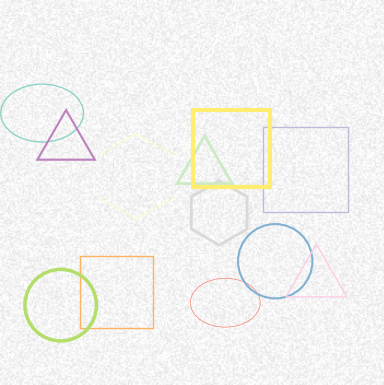[{"shape": "oval", "thickness": 1, "radius": 0.54, "center": [0.109, 0.706]}, {"shape": "hexagon", "thickness": 0.5, "radius": 0.55, "center": [0.354, 0.542]}, {"shape": "square", "thickness": 1, "radius": 0.55, "center": [0.793, 0.56]}, {"shape": "oval", "thickness": 0.5, "radius": 0.45, "center": [0.585, 0.214]}, {"shape": "circle", "thickness": 1.5, "radius": 0.48, "center": [0.715, 0.321]}, {"shape": "square", "thickness": 1, "radius": 0.47, "center": [0.303, 0.241]}, {"shape": "circle", "thickness": 2.5, "radius": 0.46, "center": [0.158, 0.207]}, {"shape": "triangle", "thickness": 1, "radius": 0.46, "center": [0.822, 0.275]}, {"shape": "hexagon", "thickness": 2, "radius": 0.42, "center": [0.569, 0.447]}, {"shape": "triangle", "thickness": 1.5, "radius": 0.43, "center": [0.172, 0.628]}, {"shape": "triangle", "thickness": 2, "radius": 0.41, "center": [0.531, 0.564]}, {"shape": "square", "thickness": 3, "radius": 0.5, "center": [0.601, 0.614]}]